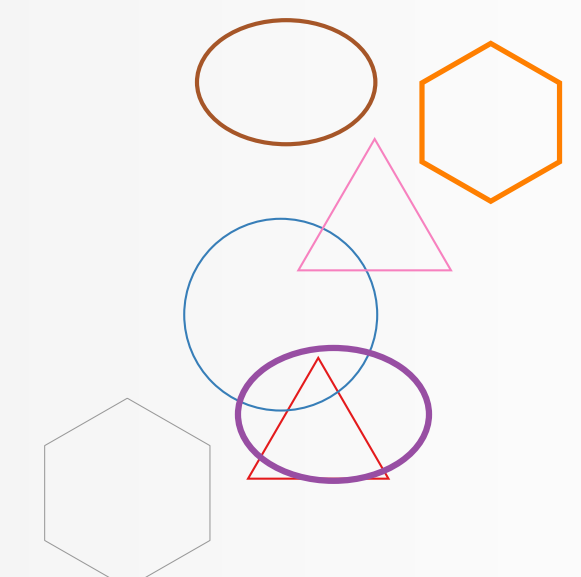[{"shape": "triangle", "thickness": 1, "radius": 0.7, "center": [0.548, 0.24]}, {"shape": "circle", "thickness": 1, "radius": 0.83, "center": [0.483, 0.454]}, {"shape": "oval", "thickness": 3, "radius": 0.82, "center": [0.574, 0.282]}, {"shape": "hexagon", "thickness": 2.5, "radius": 0.68, "center": [0.844, 0.787]}, {"shape": "oval", "thickness": 2, "radius": 0.77, "center": [0.492, 0.857]}, {"shape": "triangle", "thickness": 1, "radius": 0.76, "center": [0.645, 0.607]}, {"shape": "hexagon", "thickness": 0.5, "radius": 0.82, "center": [0.219, 0.145]}]